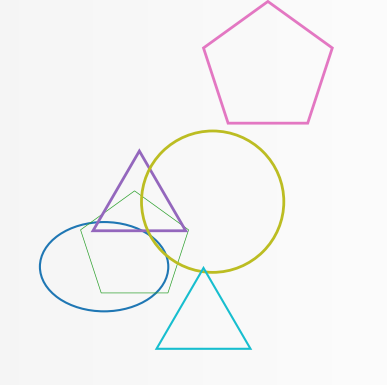[{"shape": "oval", "thickness": 1.5, "radius": 0.83, "center": [0.269, 0.307]}, {"shape": "pentagon", "thickness": 0.5, "radius": 0.73, "center": [0.347, 0.358]}, {"shape": "triangle", "thickness": 2, "radius": 0.69, "center": [0.36, 0.47]}, {"shape": "pentagon", "thickness": 2, "radius": 0.87, "center": [0.691, 0.821]}, {"shape": "circle", "thickness": 2, "radius": 0.92, "center": [0.549, 0.476]}, {"shape": "triangle", "thickness": 1.5, "radius": 0.7, "center": [0.525, 0.164]}]